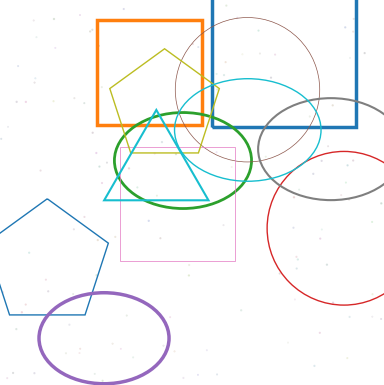[{"shape": "square", "thickness": 2.5, "radius": 0.93, "center": [0.737, 0.856]}, {"shape": "pentagon", "thickness": 1, "radius": 0.83, "center": [0.123, 0.317]}, {"shape": "square", "thickness": 2.5, "radius": 0.68, "center": [0.389, 0.812]}, {"shape": "oval", "thickness": 2, "radius": 0.89, "center": [0.475, 0.583]}, {"shape": "circle", "thickness": 1, "radius": 1.0, "center": [0.893, 0.407]}, {"shape": "oval", "thickness": 2.5, "radius": 0.84, "center": [0.27, 0.121]}, {"shape": "circle", "thickness": 0.5, "radius": 0.94, "center": [0.643, 0.767]}, {"shape": "square", "thickness": 0.5, "radius": 0.74, "center": [0.461, 0.47]}, {"shape": "oval", "thickness": 1.5, "radius": 0.95, "center": [0.86, 0.613]}, {"shape": "pentagon", "thickness": 1, "radius": 0.75, "center": [0.427, 0.724]}, {"shape": "oval", "thickness": 1, "radius": 0.95, "center": [0.644, 0.662]}, {"shape": "triangle", "thickness": 1.5, "radius": 0.78, "center": [0.406, 0.558]}]